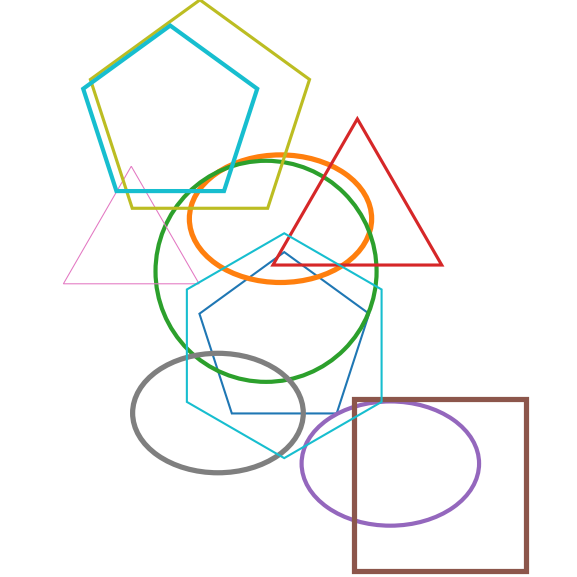[{"shape": "pentagon", "thickness": 1, "radius": 0.77, "center": [0.492, 0.408]}, {"shape": "oval", "thickness": 2.5, "radius": 0.79, "center": [0.486, 0.62]}, {"shape": "circle", "thickness": 2, "radius": 0.96, "center": [0.461, 0.529]}, {"shape": "triangle", "thickness": 1.5, "radius": 0.84, "center": [0.619, 0.625]}, {"shape": "oval", "thickness": 2, "radius": 0.77, "center": [0.676, 0.196]}, {"shape": "square", "thickness": 2.5, "radius": 0.75, "center": [0.761, 0.159]}, {"shape": "triangle", "thickness": 0.5, "radius": 0.68, "center": [0.227, 0.576]}, {"shape": "oval", "thickness": 2.5, "radius": 0.74, "center": [0.377, 0.284]}, {"shape": "pentagon", "thickness": 1.5, "radius": 1.0, "center": [0.346, 0.8]}, {"shape": "hexagon", "thickness": 1, "radius": 0.97, "center": [0.492, 0.401]}, {"shape": "pentagon", "thickness": 2, "radius": 0.79, "center": [0.295, 0.796]}]